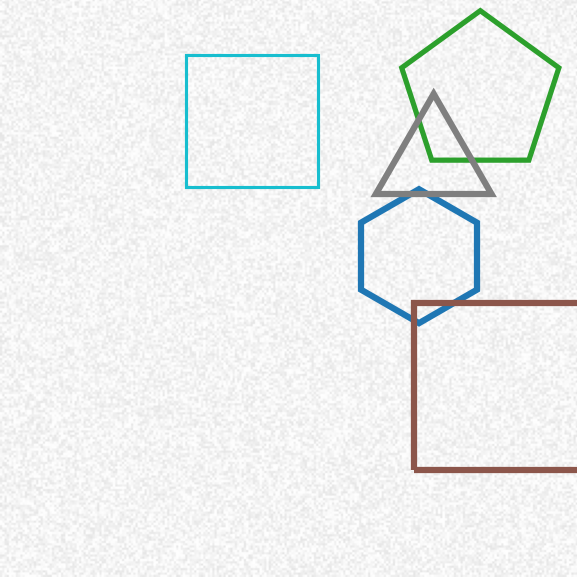[{"shape": "hexagon", "thickness": 3, "radius": 0.58, "center": [0.726, 0.556]}, {"shape": "pentagon", "thickness": 2.5, "radius": 0.72, "center": [0.832, 0.838]}, {"shape": "square", "thickness": 3, "radius": 0.72, "center": [0.861, 0.33]}, {"shape": "triangle", "thickness": 3, "radius": 0.58, "center": [0.751, 0.721]}, {"shape": "square", "thickness": 1.5, "radius": 0.57, "center": [0.436, 0.79]}]